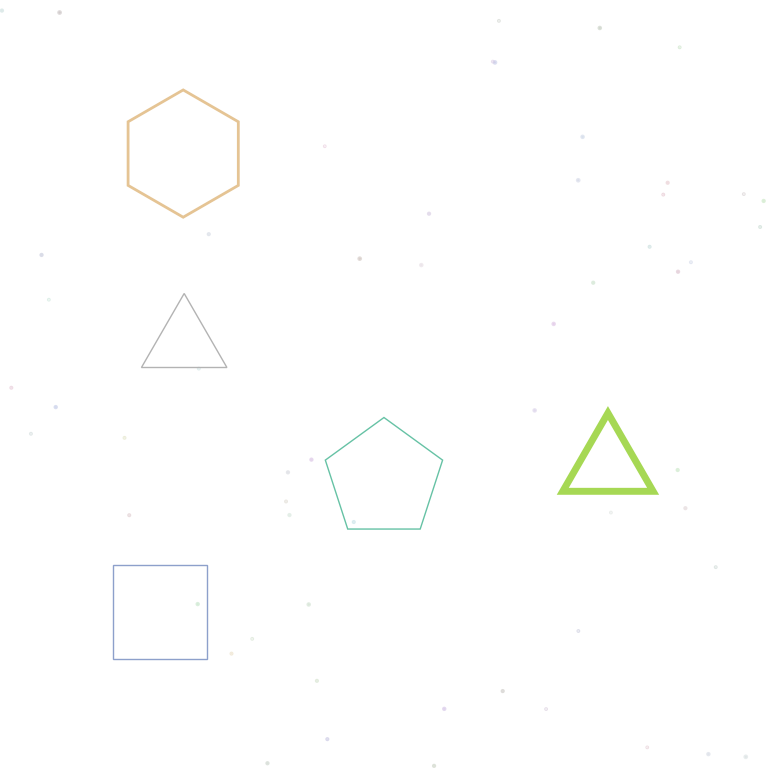[{"shape": "pentagon", "thickness": 0.5, "radius": 0.4, "center": [0.499, 0.378]}, {"shape": "square", "thickness": 0.5, "radius": 0.31, "center": [0.208, 0.205]}, {"shape": "triangle", "thickness": 2.5, "radius": 0.34, "center": [0.79, 0.396]}, {"shape": "hexagon", "thickness": 1, "radius": 0.41, "center": [0.238, 0.801]}, {"shape": "triangle", "thickness": 0.5, "radius": 0.32, "center": [0.239, 0.555]}]